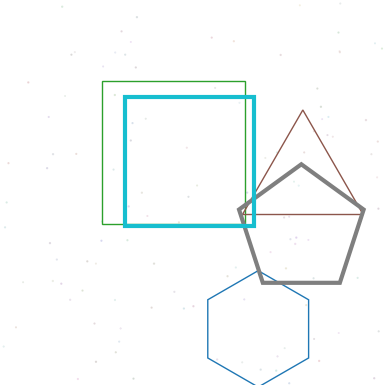[{"shape": "hexagon", "thickness": 1, "radius": 0.76, "center": [0.671, 0.146]}, {"shape": "square", "thickness": 1, "radius": 0.93, "center": [0.45, 0.604]}, {"shape": "triangle", "thickness": 1, "radius": 0.9, "center": [0.787, 0.533]}, {"shape": "pentagon", "thickness": 3, "radius": 0.85, "center": [0.783, 0.403]}, {"shape": "square", "thickness": 3, "radius": 0.84, "center": [0.492, 0.58]}]